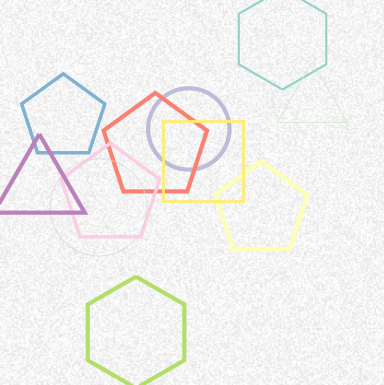[{"shape": "hexagon", "thickness": 1.5, "radius": 0.66, "center": [0.734, 0.899]}, {"shape": "pentagon", "thickness": 3, "radius": 0.63, "center": [0.679, 0.455]}, {"shape": "circle", "thickness": 3, "radius": 0.53, "center": [0.49, 0.665]}, {"shape": "pentagon", "thickness": 3, "radius": 0.71, "center": [0.403, 0.617]}, {"shape": "pentagon", "thickness": 2.5, "radius": 0.57, "center": [0.164, 0.695]}, {"shape": "hexagon", "thickness": 3, "radius": 0.72, "center": [0.353, 0.137]}, {"shape": "pentagon", "thickness": 2.5, "radius": 0.67, "center": [0.287, 0.494]}, {"shape": "circle", "thickness": 0.5, "radius": 0.63, "center": [0.256, 0.461]}, {"shape": "triangle", "thickness": 3, "radius": 0.68, "center": [0.102, 0.516]}, {"shape": "triangle", "thickness": 0.5, "radius": 0.52, "center": [0.811, 0.734]}, {"shape": "square", "thickness": 2, "radius": 0.52, "center": [0.527, 0.582]}]